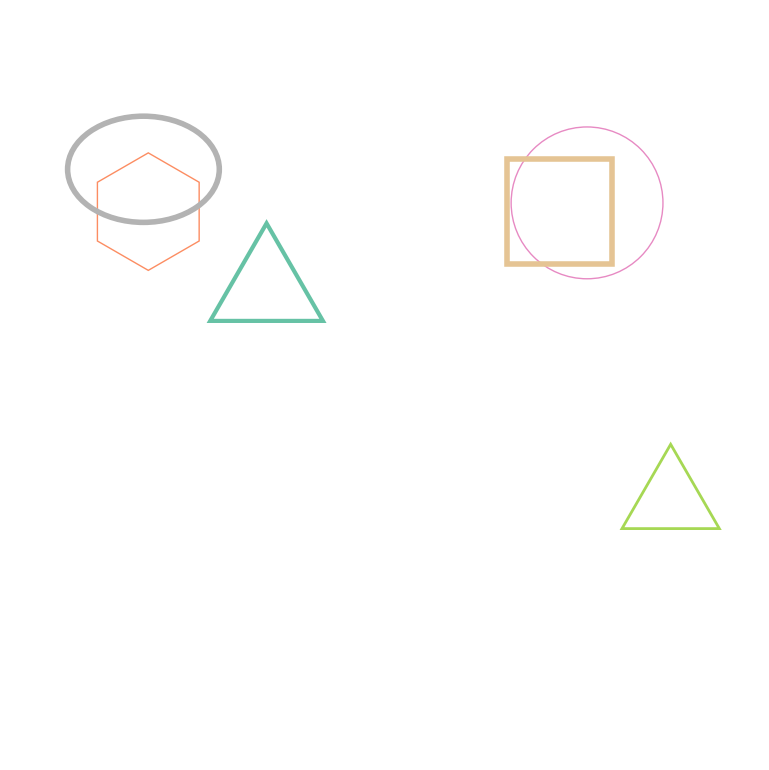[{"shape": "triangle", "thickness": 1.5, "radius": 0.42, "center": [0.346, 0.626]}, {"shape": "hexagon", "thickness": 0.5, "radius": 0.38, "center": [0.193, 0.725]}, {"shape": "circle", "thickness": 0.5, "radius": 0.49, "center": [0.762, 0.737]}, {"shape": "triangle", "thickness": 1, "radius": 0.36, "center": [0.871, 0.35]}, {"shape": "square", "thickness": 2, "radius": 0.34, "center": [0.727, 0.726]}, {"shape": "oval", "thickness": 2, "radius": 0.49, "center": [0.186, 0.78]}]